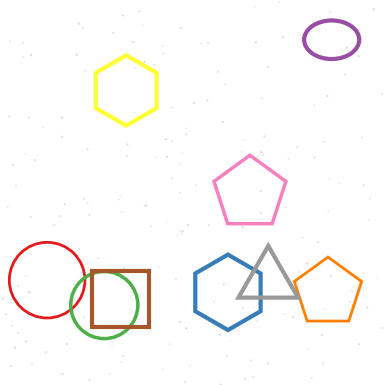[{"shape": "circle", "thickness": 2, "radius": 0.49, "center": [0.122, 0.272]}, {"shape": "hexagon", "thickness": 3, "radius": 0.49, "center": [0.592, 0.241]}, {"shape": "circle", "thickness": 2.5, "radius": 0.44, "center": [0.271, 0.208]}, {"shape": "oval", "thickness": 3, "radius": 0.36, "center": [0.862, 0.897]}, {"shape": "pentagon", "thickness": 2, "radius": 0.46, "center": [0.852, 0.24]}, {"shape": "hexagon", "thickness": 3, "radius": 0.46, "center": [0.328, 0.765]}, {"shape": "square", "thickness": 3, "radius": 0.37, "center": [0.313, 0.223]}, {"shape": "pentagon", "thickness": 2.5, "radius": 0.49, "center": [0.649, 0.498]}, {"shape": "triangle", "thickness": 3, "radius": 0.45, "center": [0.697, 0.272]}]